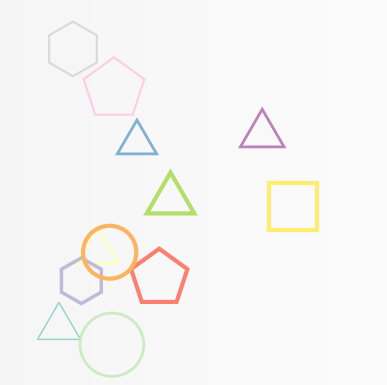[{"shape": "triangle", "thickness": 1, "radius": 0.32, "center": [0.152, 0.15]}, {"shape": "triangle", "thickness": 1.5, "radius": 0.31, "center": [0.25, 0.347]}, {"shape": "hexagon", "thickness": 2.5, "radius": 0.3, "center": [0.21, 0.271]}, {"shape": "pentagon", "thickness": 3, "radius": 0.38, "center": [0.411, 0.278]}, {"shape": "triangle", "thickness": 2, "radius": 0.29, "center": [0.353, 0.63]}, {"shape": "circle", "thickness": 3, "radius": 0.34, "center": [0.283, 0.345]}, {"shape": "triangle", "thickness": 3, "radius": 0.35, "center": [0.44, 0.481]}, {"shape": "pentagon", "thickness": 1.5, "radius": 0.41, "center": [0.294, 0.769]}, {"shape": "hexagon", "thickness": 1.5, "radius": 0.35, "center": [0.188, 0.873]}, {"shape": "triangle", "thickness": 2, "radius": 0.33, "center": [0.677, 0.651]}, {"shape": "circle", "thickness": 2, "radius": 0.41, "center": [0.289, 0.105]}, {"shape": "square", "thickness": 3, "radius": 0.31, "center": [0.756, 0.464]}]